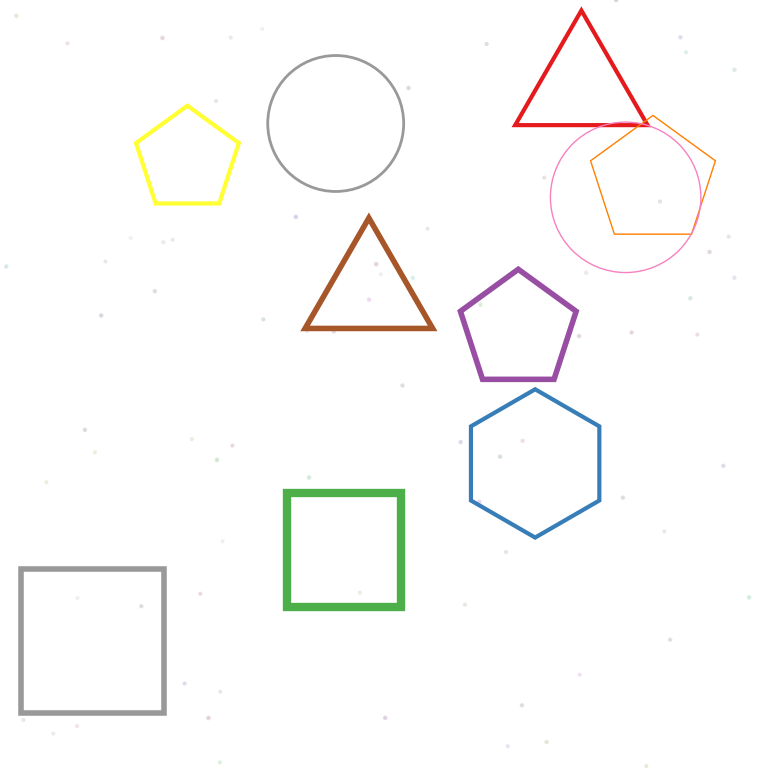[{"shape": "triangle", "thickness": 1.5, "radius": 0.5, "center": [0.755, 0.887]}, {"shape": "hexagon", "thickness": 1.5, "radius": 0.48, "center": [0.695, 0.398]}, {"shape": "square", "thickness": 3, "radius": 0.37, "center": [0.447, 0.286]}, {"shape": "pentagon", "thickness": 2, "radius": 0.4, "center": [0.673, 0.571]}, {"shape": "pentagon", "thickness": 0.5, "radius": 0.43, "center": [0.848, 0.765]}, {"shape": "pentagon", "thickness": 1.5, "radius": 0.35, "center": [0.243, 0.793]}, {"shape": "triangle", "thickness": 2, "radius": 0.48, "center": [0.479, 0.621]}, {"shape": "circle", "thickness": 0.5, "radius": 0.49, "center": [0.813, 0.744]}, {"shape": "circle", "thickness": 1, "radius": 0.44, "center": [0.436, 0.84]}, {"shape": "square", "thickness": 2, "radius": 0.47, "center": [0.12, 0.167]}]